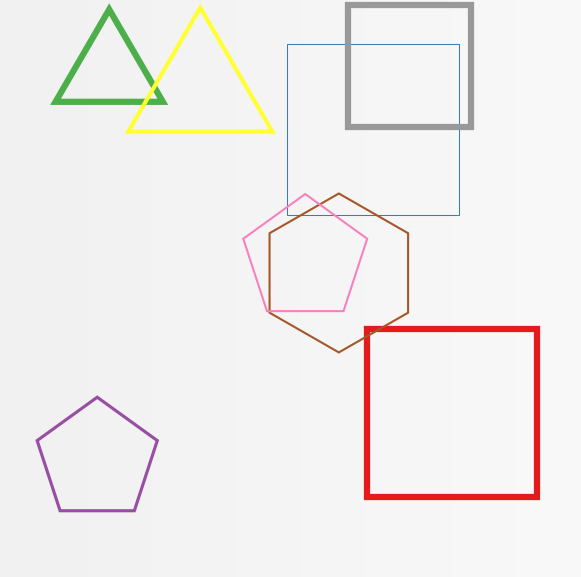[{"shape": "square", "thickness": 3, "radius": 0.73, "center": [0.777, 0.284]}, {"shape": "square", "thickness": 0.5, "radius": 0.74, "center": [0.641, 0.775]}, {"shape": "triangle", "thickness": 3, "radius": 0.53, "center": [0.188, 0.876]}, {"shape": "pentagon", "thickness": 1.5, "radius": 0.54, "center": [0.167, 0.203]}, {"shape": "triangle", "thickness": 2, "radius": 0.72, "center": [0.345, 0.843]}, {"shape": "hexagon", "thickness": 1, "radius": 0.69, "center": [0.583, 0.526]}, {"shape": "pentagon", "thickness": 1, "radius": 0.56, "center": [0.525, 0.551]}, {"shape": "square", "thickness": 3, "radius": 0.53, "center": [0.704, 0.885]}]